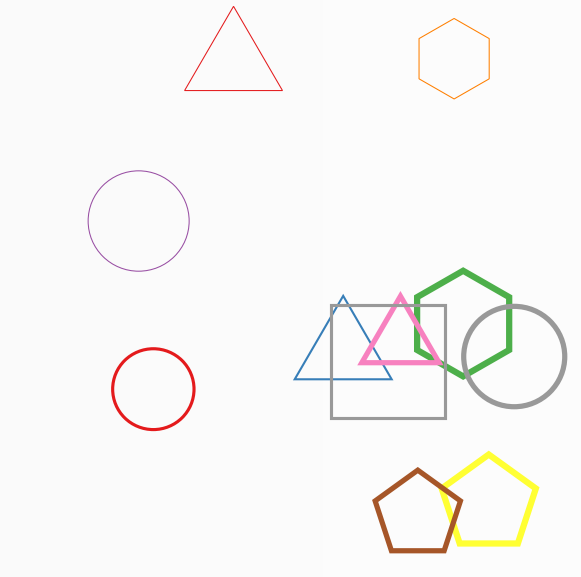[{"shape": "circle", "thickness": 1.5, "radius": 0.35, "center": [0.264, 0.325]}, {"shape": "triangle", "thickness": 0.5, "radius": 0.49, "center": [0.402, 0.891]}, {"shape": "triangle", "thickness": 1, "radius": 0.48, "center": [0.59, 0.391]}, {"shape": "hexagon", "thickness": 3, "radius": 0.46, "center": [0.797, 0.439]}, {"shape": "circle", "thickness": 0.5, "radius": 0.43, "center": [0.239, 0.616]}, {"shape": "hexagon", "thickness": 0.5, "radius": 0.35, "center": [0.781, 0.897]}, {"shape": "pentagon", "thickness": 3, "radius": 0.43, "center": [0.841, 0.127]}, {"shape": "pentagon", "thickness": 2.5, "radius": 0.39, "center": [0.719, 0.108]}, {"shape": "triangle", "thickness": 2.5, "radius": 0.38, "center": [0.689, 0.409]}, {"shape": "square", "thickness": 1.5, "radius": 0.49, "center": [0.668, 0.373]}, {"shape": "circle", "thickness": 2.5, "radius": 0.43, "center": [0.885, 0.382]}]